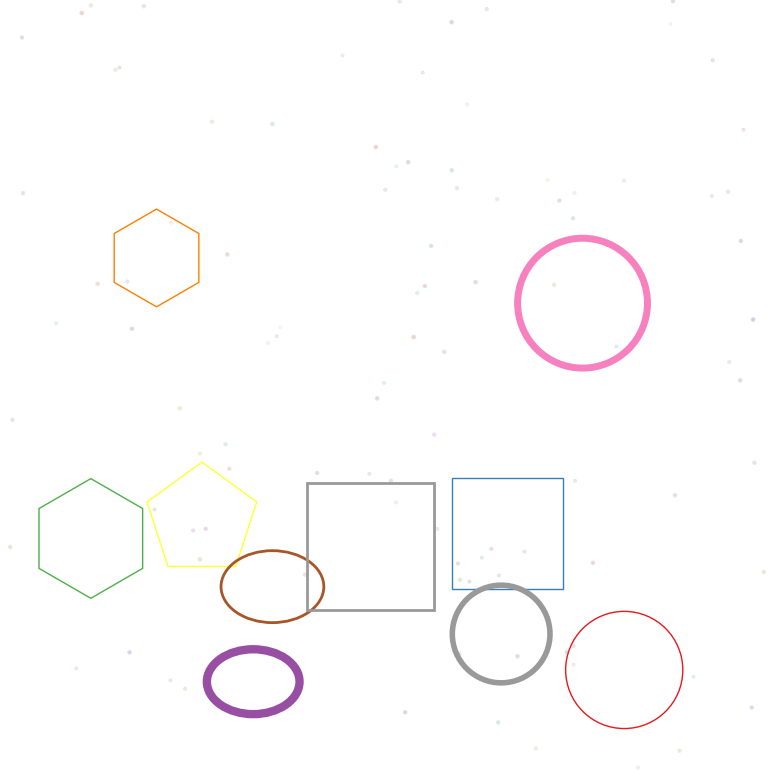[{"shape": "circle", "thickness": 0.5, "radius": 0.38, "center": [0.811, 0.13]}, {"shape": "square", "thickness": 0.5, "radius": 0.36, "center": [0.659, 0.307]}, {"shape": "hexagon", "thickness": 0.5, "radius": 0.39, "center": [0.118, 0.301]}, {"shape": "oval", "thickness": 3, "radius": 0.3, "center": [0.329, 0.115]}, {"shape": "hexagon", "thickness": 0.5, "radius": 0.32, "center": [0.203, 0.665]}, {"shape": "pentagon", "thickness": 0.5, "radius": 0.37, "center": [0.262, 0.325]}, {"shape": "oval", "thickness": 1, "radius": 0.33, "center": [0.354, 0.238]}, {"shape": "circle", "thickness": 2.5, "radius": 0.42, "center": [0.757, 0.606]}, {"shape": "square", "thickness": 1, "radius": 0.41, "center": [0.481, 0.29]}, {"shape": "circle", "thickness": 2, "radius": 0.32, "center": [0.651, 0.177]}]